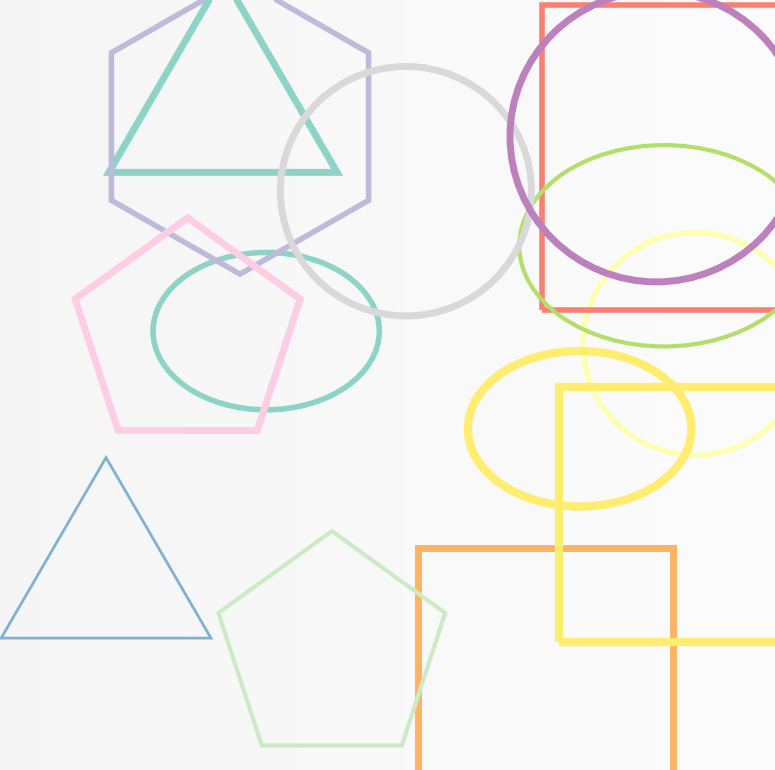[{"shape": "triangle", "thickness": 2.5, "radius": 0.85, "center": [0.288, 0.861]}, {"shape": "oval", "thickness": 2, "radius": 0.73, "center": [0.343, 0.57]}, {"shape": "circle", "thickness": 2, "radius": 0.72, "center": [0.897, 0.554]}, {"shape": "hexagon", "thickness": 2, "radius": 0.96, "center": [0.31, 0.836]}, {"shape": "square", "thickness": 2, "radius": 0.99, "center": [0.898, 0.795]}, {"shape": "triangle", "thickness": 1, "radius": 0.78, "center": [0.137, 0.249]}, {"shape": "square", "thickness": 2.5, "radius": 0.82, "center": [0.704, 0.123]}, {"shape": "oval", "thickness": 1.5, "radius": 0.93, "center": [0.857, 0.681]}, {"shape": "pentagon", "thickness": 2.5, "radius": 0.76, "center": [0.242, 0.564]}, {"shape": "circle", "thickness": 2.5, "radius": 0.81, "center": [0.524, 0.752]}, {"shape": "circle", "thickness": 2.5, "radius": 0.94, "center": [0.847, 0.823]}, {"shape": "pentagon", "thickness": 1.5, "radius": 0.77, "center": [0.428, 0.156]}, {"shape": "square", "thickness": 3, "radius": 0.83, "center": [0.887, 0.332]}, {"shape": "oval", "thickness": 3, "radius": 0.72, "center": [0.748, 0.443]}]